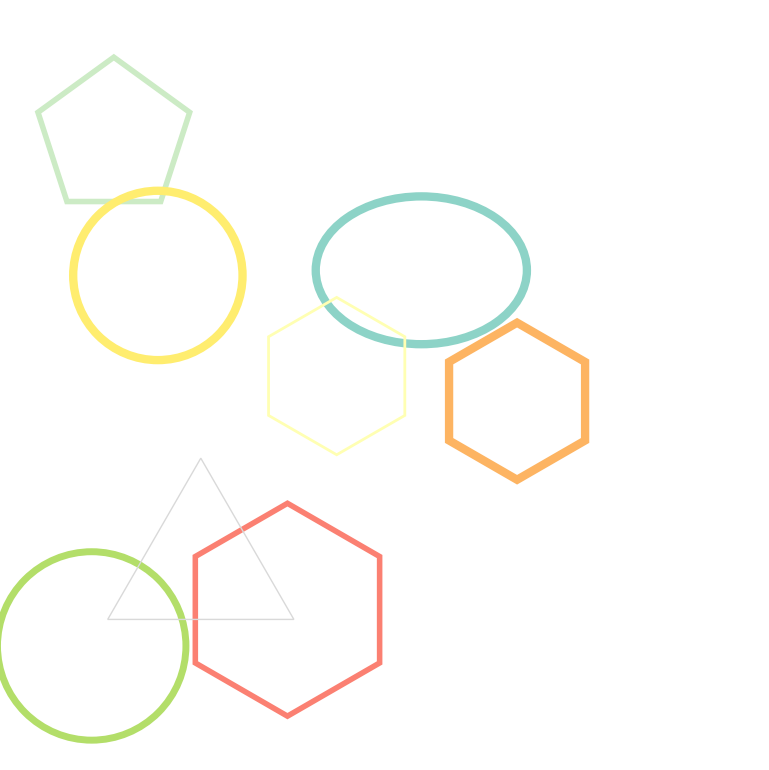[{"shape": "oval", "thickness": 3, "radius": 0.69, "center": [0.547, 0.649]}, {"shape": "hexagon", "thickness": 1, "radius": 0.51, "center": [0.437, 0.512]}, {"shape": "hexagon", "thickness": 2, "radius": 0.69, "center": [0.373, 0.208]}, {"shape": "hexagon", "thickness": 3, "radius": 0.51, "center": [0.672, 0.479]}, {"shape": "circle", "thickness": 2.5, "radius": 0.61, "center": [0.119, 0.161]}, {"shape": "triangle", "thickness": 0.5, "radius": 0.7, "center": [0.261, 0.265]}, {"shape": "pentagon", "thickness": 2, "radius": 0.52, "center": [0.148, 0.822]}, {"shape": "circle", "thickness": 3, "radius": 0.55, "center": [0.205, 0.642]}]